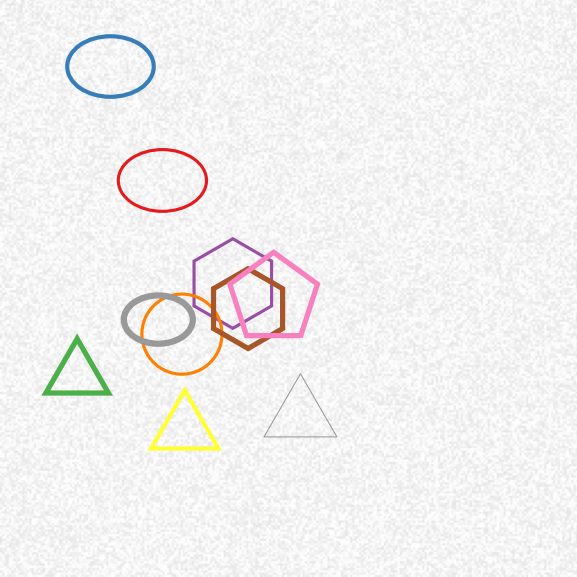[{"shape": "oval", "thickness": 1.5, "radius": 0.38, "center": [0.281, 0.687]}, {"shape": "oval", "thickness": 2, "radius": 0.37, "center": [0.191, 0.884]}, {"shape": "triangle", "thickness": 2.5, "radius": 0.31, "center": [0.134, 0.35]}, {"shape": "hexagon", "thickness": 1.5, "radius": 0.39, "center": [0.403, 0.508]}, {"shape": "circle", "thickness": 1.5, "radius": 0.35, "center": [0.315, 0.421]}, {"shape": "triangle", "thickness": 2, "radius": 0.34, "center": [0.32, 0.256]}, {"shape": "hexagon", "thickness": 2.5, "radius": 0.35, "center": [0.43, 0.465]}, {"shape": "pentagon", "thickness": 2.5, "radius": 0.4, "center": [0.474, 0.483]}, {"shape": "triangle", "thickness": 0.5, "radius": 0.36, "center": [0.52, 0.279]}, {"shape": "oval", "thickness": 3, "radius": 0.3, "center": [0.274, 0.446]}]